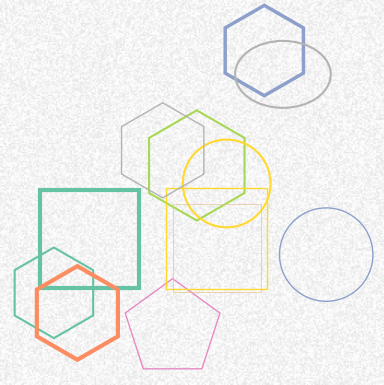[{"shape": "square", "thickness": 3, "radius": 0.64, "center": [0.232, 0.38]}, {"shape": "hexagon", "thickness": 1.5, "radius": 0.59, "center": [0.14, 0.239]}, {"shape": "hexagon", "thickness": 3, "radius": 0.61, "center": [0.201, 0.187]}, {"shape": "hexagon", "thickness": 2.5, "radius": 0.59, "center": [0.687, 0.869]}, {"shape": "circle", "thickness": 1, "radius": 0.61, "center": [0.847, 0.339]}, {"shape": "pentagon", "thickness": 1, "radius": 0.65, "center": [0.448, 0.147]}, {"shape": "hexagon", "thickness": 1.5, "radius": 0.72, "center": [0.511, 0.57]}, {"shape": "square", "thickness": 1, "radius": 0.66, "center": [0.563, 0.38]}, {"shape": "circle", "thickness": 1.5, "radius": 0.57, "center": [0.589, 0.523]}, {"shape": "square", "thickness": 0.5, "radius": 0.57, "center": [0.563, 0.355]}, {"shape": "hexagon", "thickness": 1, "radius": 0.62, "center": [0.423, 0.61]}, {"shape": "oval", "thickness": 1.5, "radius": 0.62, "center": [0.735, 0.807]}]